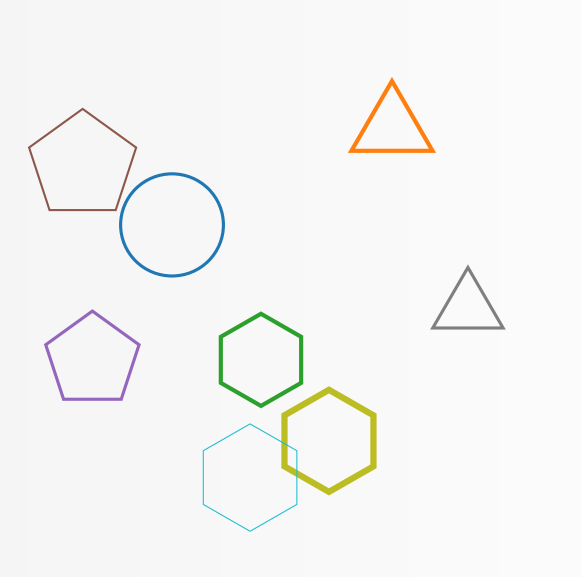[{"shape": "circle", "thickness": 1.5, "radius": 0.44, "center": [0.296, 0.61]}, {"shape": "triangle", "thickness": 2, "radius": 0.4, "center": [0.674, 0.778]}, {"shape": "hexagon", "thickness": 2, "radius": 0.4, "center": [0.449, 0.376]}, {"shape": "pentagon", "thickness": 1.5, "radius": 0.42, "center": [0.159, 0.376]}, {"shape": "pentagon", "thickness": 1, "radius": 0.48, "center": [0.142, 0.714]}, {"shape": "triangle", "thickness": 1.5, "radius": 0.35, "center": [0.805, 0.466]}, {"shape": "hexagon", "thickness": 3, "radius": 0.44, "center": [0.566, 0.236]}, {"shape": "hexagon", "thickness": 0.5, "radius": 0.46, "center": [0.43, 0.172]}]